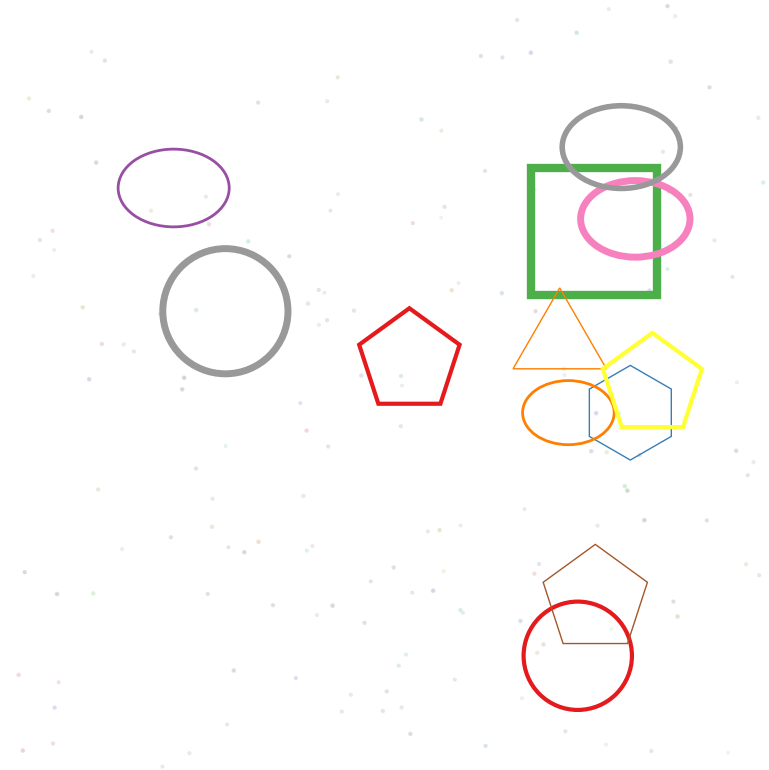[{"shape": "circle", "thickness": 1.5, "radius": 0.35, "center": [0.75, 0.148]}, {"shape": "pentagon", "thickness": 1.5, "radius": 0.34, "center": [0.532, 0.531]}, {"shape": "hexagon", "thickness": 0.5, "radius": 0.31, "center": [0.819, 0.464]}, {"shape": "square", "thickness": 3, "radius": 0.41, "center": [0.771, 0.699]}, {"shape": "oval", "thickness": 1, "radius": 0.36, "center": [0.226, 0.756]}, {"shape": "oval", "thickness": 1, "radius": 0.3, "center": [0.738, 0.464]}, {"shape": "triangle", "thickness": 0.5, "radius": 0.35, "center": [0.727, 0.556]}, {"shape": "pentagon", "thickness": 1.5, "radius": 0.34, "center": [0.847, 0.5]}, {"shape": "pentagon", "thickness": 0.5, "radius": 0.36, "center": [0.773, 0.222]}, {"shape": "oval", "thickness": 2.5, "radius": 0.36, "center": [0.825, 0.716]}, {"shape": "circle", "thickness": 2.5, "radius": 0.41, "center": [0.293, 0.596]}, {"shape": "oval", "thickness": 2, "radius": 0.38, "center": [0.807, 0.809]}]